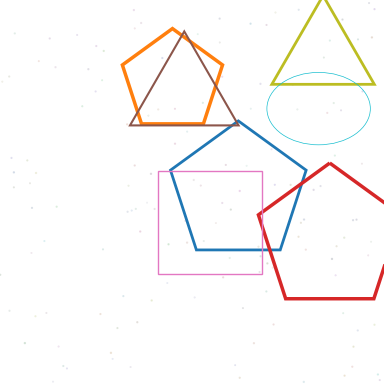[{"shape": "pentagon", "thickness": 2, "radius": 0.93, "center": [0.619, 0.501]}, {"shape": "pentagon", "thickness": 2.5, "radius": 0.68, "center": [0.448, 0.789]}, {"shape": "pentagon", "thickness": 2.5, "radius": 0.97, "center": [0.857, 0.382]}, {"shape": "triangle", "thickness": 1.5, "radius": 0.81, "center": [0.479, 0.756]}, {"shape": "square", "thickness": 1, "radius": 0.67, "center": [0.546, 0.422]}, {"shape": "triangle", "thickness": 2, "radius": 0.77, "center": [0.839, 0.858]}, {"shape": "oval", "thickness": 0.5, "radius": 0.67, "center": [0.828, 0.718]}]